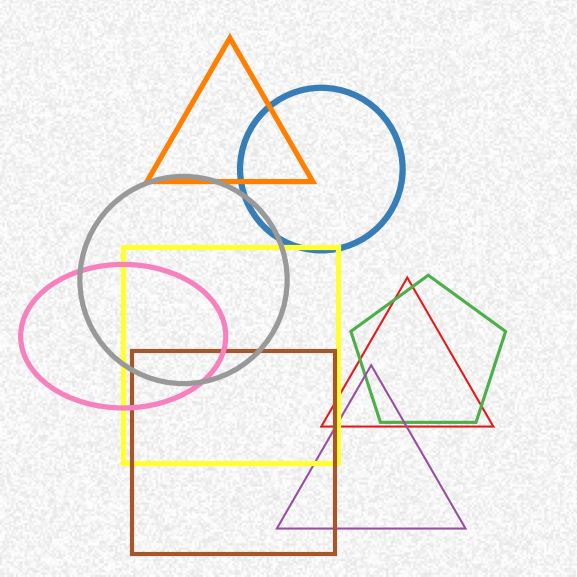[{"shape": "triangle", "thickness": 1, "radius": 0.86, "center": [0.705, 0.347]}, {"shape": "circle", "thickness": 3, "radius": 0.7, "center": [0.556, 0.706]}, {"shape": "pentagon", "thickness": 1.5, "radius": 0.7, "center": [0.742, 0.382]}, {"shape": "triangle", "thickness": 1, "radius": 0.94, "center": [0.643, 0.178]}, {"shape": "triangle", "thickness": 2.5, "radius": 0.83, "center": [0.398, 0.768]}, {"shape": "square", "thickness": 2.5, "radius": 0.93, "center": [0.399, 0.385]}, {"shape": "square", "thickness": 2, "radius": 0.88, "center": [0.404, 0.216]}, {"shape": "oval", "thickness": 2.5, "radius": 0.89, "center": [0.213, 0.417]}, {"shape": "circle", "thickness": 2.5, "radius": 0.9, "center": [0.318, 0.514]}]